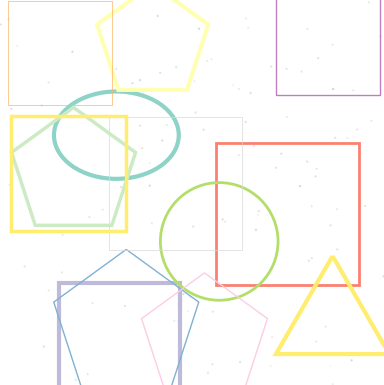[{"shape": "oval", "thickness": 3, "radius": 0.81, "center": [0.302, 0.649]}, {"shape": "pentagon", "thickness": 3, "radius": 0.76, "center": [0.397, 0.889]}, {"shape": "square", "thickness": 3, "radius": 0.78, "center": [0.311, 0.11]}, {"shape": "square", "thickness": 2, "radius": 0.92, "center": [0.747, 0.443]}, {"shape": "pentagon", "thickness": 1, "radius": 0.99, "center": [0.328, 0.154]}, {"shape": "square", "thickness": 0.5, "radius": 0.68, "center": [0.155, 0.862]}, {"shape": "circle", "thickness": 2, "radius": 0.76, "center": [0.569, 0.373]}, {"shape": "pentagon", "thickness": 1, "radius": 0.86, "center": [0.531, 0.119]}, {"shape": "square", "thickness": 0.5, "radius": 0.86, "center": [0.457, 0.523]}, {"shape": "square", "thickness": 1, "radius": 0.67, "center": [0.852, 0.887]}, {"shape": "pentagon", "thickness": 2.5, "radius": 0.85, "center": [0.191, 0.552]}, {"shape": "square", "thickness": 2.5, "radius": 0.75, "center": [0.178, 0.549]}, {"shape": "triangle", "thickness": 3, "radius": 0.85, "center": [0.864, 0.165]}]